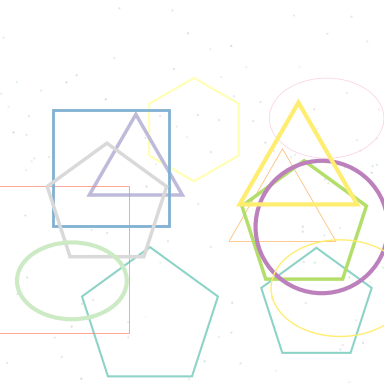[{"shape": "pentagon", "thickness": 1.5, "radius": 0.75, "center": [0.822, 0.206]}, {"shape": "pentagon", "thickness": 1.5, "radius": 0.93, "center": [0.39, 0.173]}, {"shape": "hexagon", "thickness": 1.5, "radius": 0.67, "center": [0.504, 0.663]}, {"shape": "triangle", "thickness": 2.5, "radius": 0.7, "center": [0.353, 0.563]}, {"shape": "square", "thickness": 0.5, "radius": 0.96, "center": [0.144, 0.326]}, {"shape": "square", "thickness": 2, "radius": 0.75, "center": [0.288, 0.564]}, {"shape": "triangle", "thickness": 0.5, "radius": 0.8, "center": [0.734, 0.453]}, {"shape": "pentagon", "thickness": 2.5, "radius": 0.85, "center": [0.79, 0.413]}, {"shape": "oval", "thickness": 0.5, "radius": 0.74, "center": [0.848, 0.693]}, {"shape": "pentagon", "thickness": 2.5, "radius": 0.82, "center": [0.278, 0.465]}, {"shape": "circle", "thickness": 3, "radius": 0.86, "center": [0.836, 0.41]}, {"shape": "oval", "thickness": 3, "radius": 0.71, "center": [0.187, 0.271]}, {"shape": "triangle", "thickness": 3, "radius": 0.88, "center": [0.775, 0.557]}, {"shape": "oval", "thickness": 1, "radius": 0.9, "center": [0.883, 0.252]}]